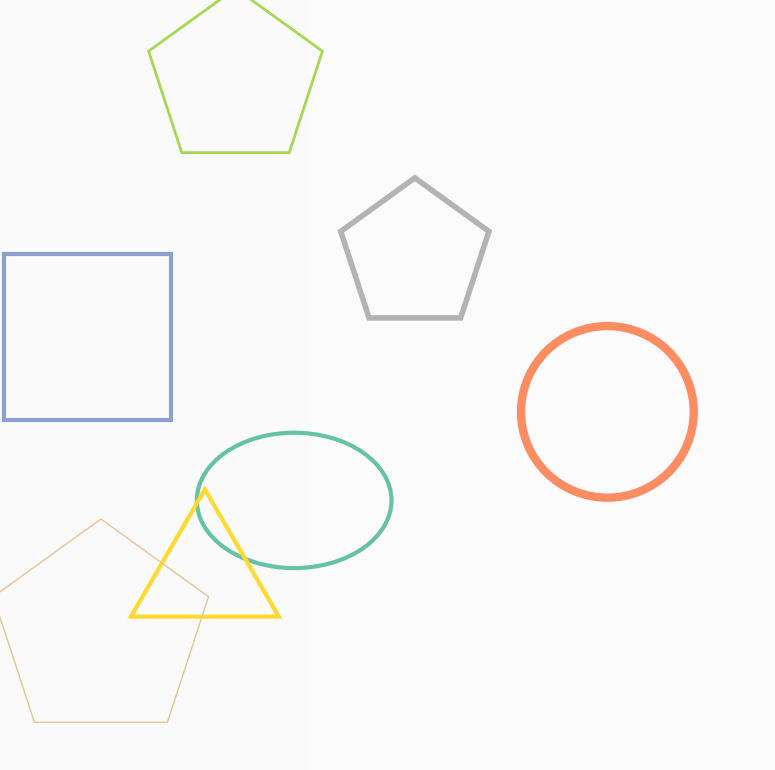[{"shape": "oval", "thickness": 1.5, "radius": 0.63, "center": [0.38, 0.35]}, {"shape": "circle", "thickness": 3, "radius": 0.56, "center": [0.784, 0.465]}, {"shape": "square", "thickness": 1.5, "radius": 0.54, "center": [0.113, 0.562]}, {"shape": "pentagon", "thickness": 1, "radius": 0.59, "center": [0.304, 0.897]}, {"shape": "triangle", "thickness": 1.5, "radius": 0.55, "center": [0.264, 0.254]}, {"shape": "pentagon", "thickness": 0.5, "radius": 0.73, "center": [0.13, 0.18]}, {"shape": "pentagon", "thickness": 2, "radius": 0.5, "center": [0.535, 0.668]}]